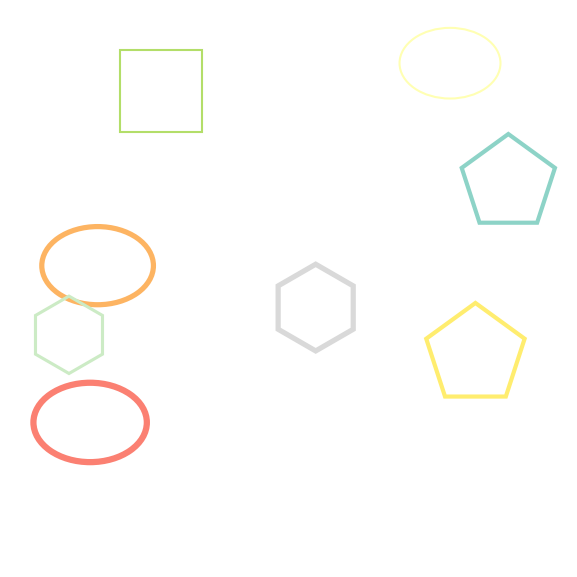[{"shape": "pentagon", "thickness": 2, "radius": 0.42, "center": [0.88, 0.682]}, {"shape": "oval", "thickness": 1, "radius": 0.44, "center": [0.779, 0.89]}, {"shape": "oval", "thickness": 3, "radius": 0.49, "center": [0.156, 0.268]}, {"shape": "oval", "thickness": 2.5, "radius": 0.48, "center": [0.169, 0.539]}, {"shape": "square", "thickness": 1, "radius": 0.36, "center": [0.279, 0.842]}, {"shape": "hexagon", "thickness": 2.5, "radius": 0.38, "center": [0.547, 0.467]}, {"shape": "hexagon", "thickness": 1.5, "radius": 0.33, "center": [0.119, 0.419]}, {"shape": "pentagon", "thickness": 2, "radius": 0.45, "center": [0.823, 0.385]}]